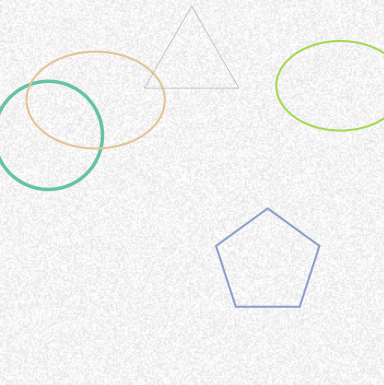[{"shape": "circle", "thickness": 2.5, "radius": 0.7, "center": [0.126, 0.648]}, {"shape": "pentagon", "thickness": 1.5, "radius": 0.71, "center": [0.695, 0.318]}, {"shape": "oval", "thickness": 1.5, "radius": 0.83, "center": [0.884, 0.777]}, {"shape": "oval", "thickness": 1.5, "radius": 0.9, "center": [0.249, 0.74]}, {"shape": "triangle", "thickness": 0.5, "radius": 0.71, "center": [0.498, 0.842]}]